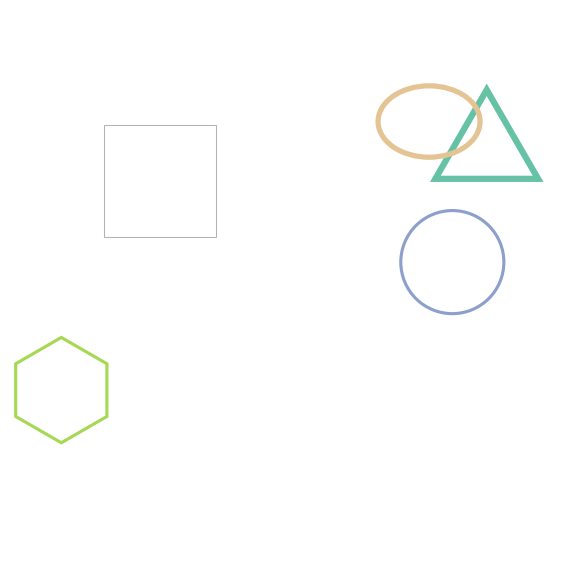[{"shape": "triangle", "thickness": 3, "radius": 0.51, "center": [0.843, 0.741]}, {"shape": "circle", "thickness": 1.5, "radius": 0.45, "center": [0.783, 0.545]}, {"shape": "hexagon", "thickness": 1.5, "radius": 0.46, "center": [0.106, 0.324]}, {"shape": "oval", "thickness": 2.5, "radius": 0.44, "center": [0.743, 0.789]}, {"shape": "square", "thickness": 0.5, "radius": 0.48, "center": [0.277, 0.686]}]